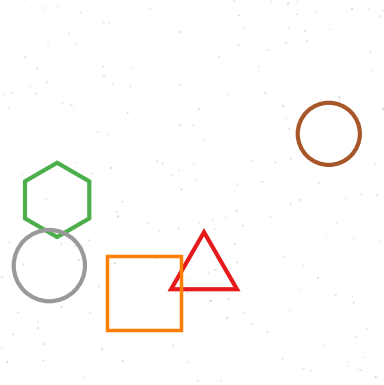[{"shape": "triangle", "thickness": 3, "radius": 0.49, "center": [0.53, 0.298]}, {"shape": "hexagon", "thickness": 3, "radius": 0.48, "center": [0.148, 0.481]}, {"shape": "square", "thickness": 2.5, "radius": 0.48, "center": [0.375, 0.239]}, {"shape": "circle", "thickness": 3, "radius": 0.4, "center": [0.854, 0.652]}, {"shape": "circle", "thickness": 3, "radius": 0.46, "center": [0.128, 0.31]}]